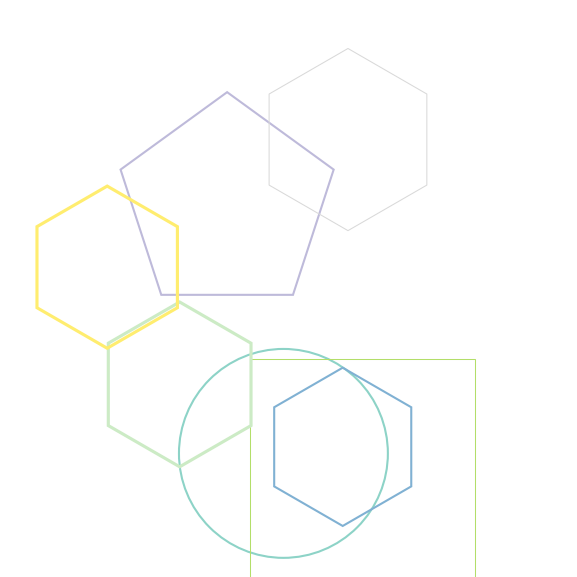[{"shape": "circle", "thickness": 1, "radius": 0.9, "center": [0.491, 0.214]}, {"shape": "pentagon", "thickness": 1, "radius": 0.97, "center": [0.393, 0.646]}, {"shape": "hexagon", "thickness": 1, "radius": 0.69, "center": [0.593, 0.225]}, {"shape": "square", "thickness": 0.5, "radius": 0.98, "center": [0.628, 0.182]}, {"shape": "hexagon", "thickness": 0.5, "radius": 0.79, "center": [0.603, 0.757]}, {"shape": "hexagon", "thickness": 1.5, "radius": 0.71, "center": [0.311, 0.334]}, {"shape": "hexagon", "thickness": 1.5, "radius": 0.7, "center": [0.186, 0.536]}]